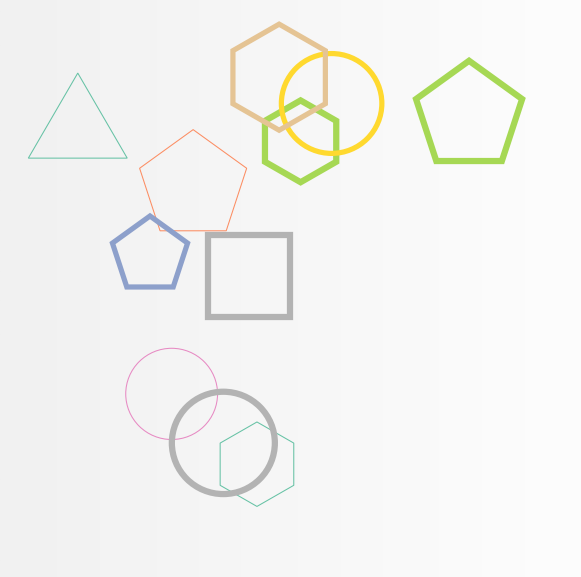[{"shape": "triangle", "thickness": 0.5, "radius": 0.49, "center": [0.134, 0.774]}, {"shape": "hexagon", "thickness": 0.5, "radius": 0.37, "center": [0.442, 0.195]}, {"shape": "pentagon", "thickness": 0.5, "radius": 0.48, "center": [0.332, 0.678]}, {"shape": "pentagon", "thickness": 2.5, "radius": 0.34, "center": [0.258, 0.557]}, {"shape": "circle", "thickness": 0.5, "radius": 0.39, "center": [0.295, 0.317]}, {"shape": "hexagon", "thickness": 3, "radius": 0.35, "center": [0.517, 0.754]}, {"shape": "pentagon", "thickness": 3, "radius": 0.48, "center": [0.807, 0.798]}, {"shape": "circle", "thickness": 2.5, "radius": 0.43, "center": [0.571, 0.82]}, {"shape": "hexagon", "thickness": 2.5, "radius": 0.46, "center": [0.48, 0.865]}, {"shape": "square", "thickness": 3, "radius": 0.35, "center": [0.428, 0.521]}, {"shape": "circle", "thickness": 3, "radius": 0.44, "center": [0.384, 0.232]}]